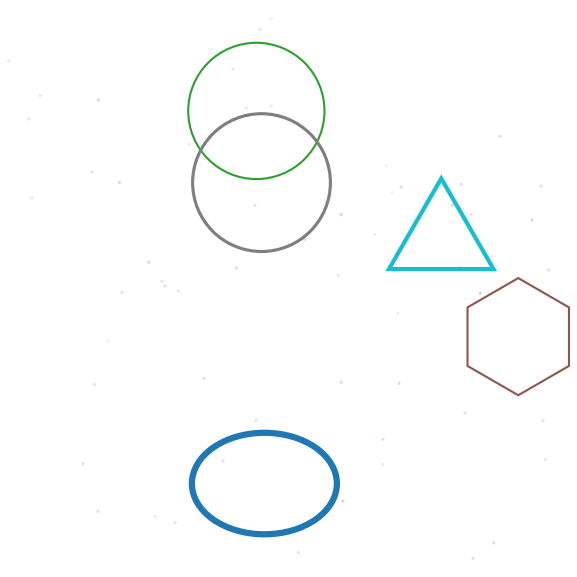[{"shape": "oval", "thickness": 3, "radius": 0.63, "center": [0.458, 0.162]}, {"shape": "circle", "thickness": 1, "radius": 0.59, "center": [0.444, 0.807]}, {"shape": "hexagon", "thickness": 1, "radius": 0.51, "center": [0.897, 0.416]}, {"shape": "circle", "thickness": 1.5, "radius": 0.6, "center": [0.453, 0.683]}, {"shape": "triangle", "thickness": 2, "radius": 0.52, "center": [0.764, 0.586]}]